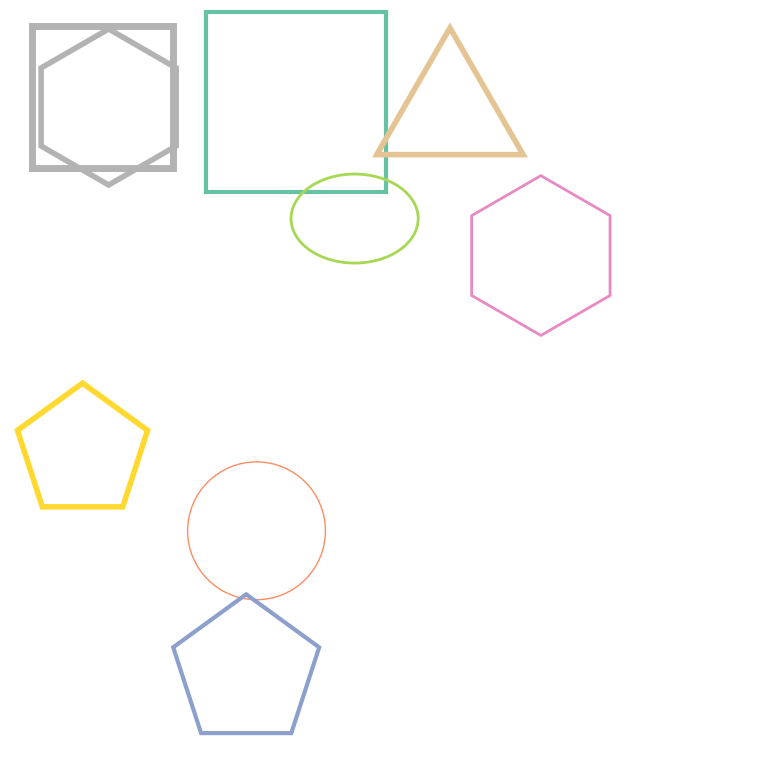[{"shape": "square", "thickness": 1.5, "radius": 0.58, "center": [0.384, 0.868]}, {"shape": "circle", "thickness": 0.5, "radius": 0.45, "center": [0.333, 0.311]}, {"shape": "pentagon", "thickness": 1.5, "radius": 0.5, "center": [0.32, 0.129]}, {"shape": "hexagon", "thickness": 1, "radius": 0.52, "center": [0.702, 0.668]}, {"shape": "oval", "thickness": 1, "radius": 0.41, "center": [0.461, 0.716]}, {"shape": "pentagon", "thickness": 2, "radius": 0.44, "center": [0.107, 0.414]}, {"shape": "triangle", "thickness": 2, "radius": 0.55, "center": [0.584, 0.854]}, {"shape": "square", "thickness": 2.5, "radius": 0.46, "center": [0.133, 0.874]}, {"shape": "hexagon", "thickness": 2, "radius": 0.51, "center": [0.141, 0.861]}]